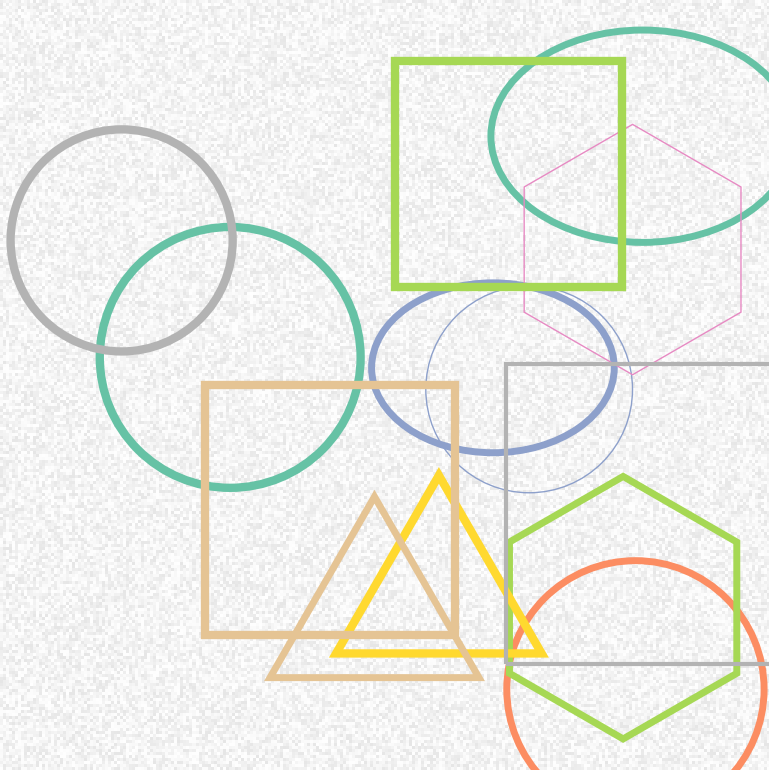[{"shape": "oval", "thickness": 2.5, "radius": 0.98, "center": [0.835, 0.823]}, {"shape": "circle", "thickness": 3, "radius": 0.85, "center": [0.299, 0.536]}, {"shape": "circle", "thickness": 2.5, "radius": 0.84, "center": [0.825, 0.105]}, {"shape": "circle", "thickness": 0.5, "radius": 0.67, "center": [0.687, 0.494]}, {"shape": "oval", "thickness": 2.5, "radius": 0.79, "center": [0.64, 0.522]}, {"shape": "hexagon", "thickness": 0.5, "radius": 0.81, "center": [0.822, 0.676]}, {"shape": "hexagon", "thickness": 2.5, "radius": 0.85, "center": [0.809, 0.211]}, {"shape": "square", "thickness": 3, "radius": 0.74, "center": [0.661, 0.774]}, {"shape": "triangle", "thickness": 3, "radius": 0.77, "center": [0.57, 0.228]}, {"shape": "triangle", "thickness": 2.5, "radius": 0.78, "center": [0.486, 0.198]}, {"shape": "square", "thickness": 3, "radius": 0.81, "center": [0.428, 0.337]}, {"shape": "square", "thickness": 1.5, "radius": 0.97, "center": [0.852, 0.332]}, {"shape": "circle", "thickness": 3, "radius": 0.72, "center": [0.158, 0.688]}]